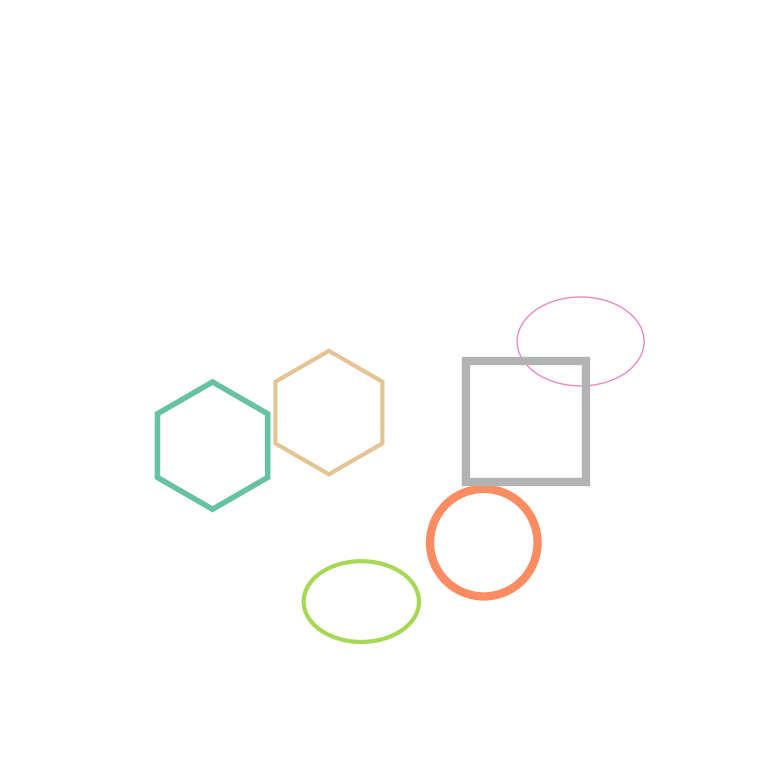[{"shape": "hexagon", "thickness": 2, "radius": 0.41, "center": [0.276, 0.421]}, {"shape": "circle", "thickness": 3, "radius": 0.35, "center": [0.628, 0.295]}, {"shape": "oval", "thickness": 0.5, "radius": 0.41, "center": [0.754, 0.557]}, {"shape": "oval", "thickness": 1.5, "radius": 0.37, "center": [0.469, 0.219]}, {"shape": "hexagon", "thickness": 1.5, "radius": 0.4, "center": [0.427, 0.464]}, {"shape": "square", "thickness": 3, "radius": 0.39, "center": [0.683, 0.453]}]